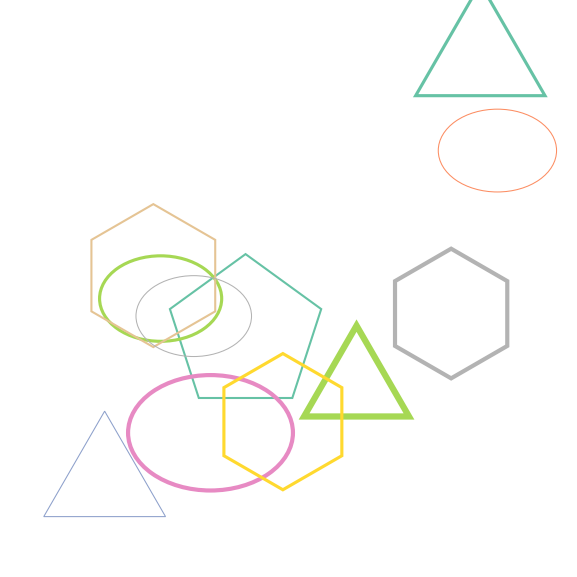[{"shape": "triangle", "thickness": 1.5, "radius": 0.65, "center": [0.832, 0.898]}, {"shape": "pentagon", "thickness": 1, "radius": 0.69, "center": [0.425, 0.421]}, {"shape": "oval", "thickness": 0.5, "radius": 0.51, "center": [0.861, 0.738]}, {"shape": "triangle", "thickness": 0.5, "radius": 0.61, "center": [0.181, 0.165]}, {"shape": "oval", "thickness": 2, "radius": 0.71, "center": [0.365, 0.25]}, {"shape": "oval", "thickness": 1.5, "radius": 0.53, "center": [0.278, 0.482]}, {"shape": "triangle", "thickness": 3, "radius": 0.52, "center": [0.617, 0.33]}, {"shape": "hexagon", "thickness": 1.5, "radius": 0.59, "center": [0.49, 0.269]}, {"shape": "hexagon", "thickness": 1, "radius": 0.62, "center": [0.265, 0.522]}, {"shape": "hexagon", "thickness": 2, "radius": 0.56, "center": [0.781, 0.456]}, {"shape": "oval", "thickness": 0.5, "radius": 0.5, "center": [0.335, 0.452]}]